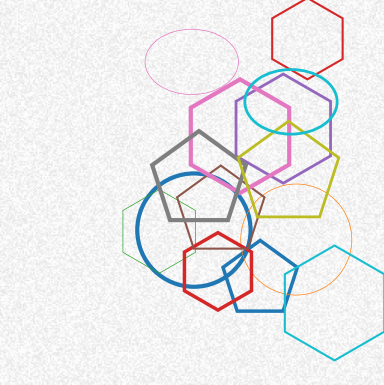[{"shape": "pentagon", "thickness": 2.5, "radius": 0.51, "center": [0.676, 0.274]}, {"shape": "circle", "thickness": 3, "radius": 0.74, "center": [0.504, 0.402]}, {"shape": "circle", "thickness": 0.5, "radius": 0.72, "center": [0.769, 0.378]}, {"shape": "hexagon", "thickness": 0.5, "radius": 0.54, "center": [0.414, 0.399]}, {"shape": "hexagon", "thickness": 2.5, "radius": 0.5, "center": [0.566, 0.295]}, {"shape": "hexagon", "thickness": 1.5, "radius": 0.53, "center": [0.798, 0.9]}, {"shape": "hexagon", "thickness": 2, "radius": 0.71, "center": [0.736, 0.666]}, {"shape": "pentagon", "thickness": 1.5, "radius": 0.6, "center": [0.573, 0.451]}, {"shape": "oval", "thickness": 0.5, "radius": 0.61, "center": [0.498, 0.839]}, {"shape": "hexagon", "thickness": 3, "radius": 0.74, "center": [0.623, 0.646]}, {"shape": "pentagon", "thickness": 3, "radius": 0.64, "center": [0.517, 0.532]}, {"shape": "pentagon", "thickness": 2, "radius": 0.69, "center": [0.749, 0.548]}, {"shape": "oval", "thickness": 2, "radius": 0.6, "center": [0.756, 0.735]}, {"shape": "hexagon", "thickness": 1.5, "radius": 0.75, "center": [0.869, 0.213]}]